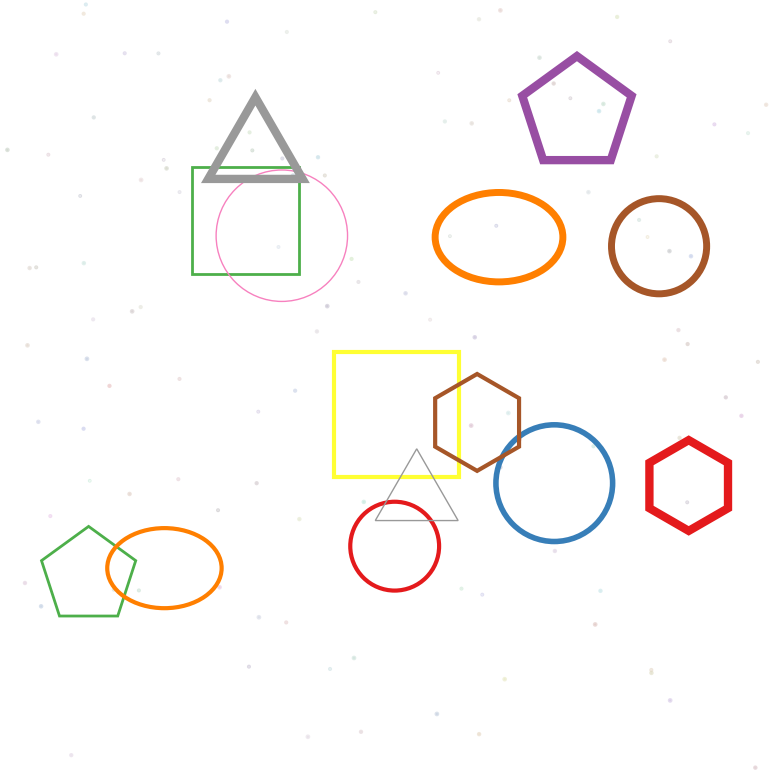[{"shape": "circle", "thickness": 1.5, "radius": 0.29, "center": [0.513, 0.291]}, {"shape": "hexagon", "thickness": 3, "radius": 0.29, "center": [0.894, 0.369]}, {"shape": "circle", "thickness": 2, "radius": 0.38, "center": [0.72, 0.373]}, {"shape": "square", "thickness": 1, "radius": 0.35, "center": [0.319, 0.714]}, {"shape": "pentagon", "thickness": 1, "radius": 0.32, "center": [0.115, 0.252]}, {"shape": "pentagon", "thickness": 3, "radius": 0.37, "center": [0.749, 0.852]}, {"shape": "oval", "thickness": 2.5, "radius": 0.41, "center": [0.648, 0.692]}, {"shape": "oval", "thickness": 1.5, "radius": 0.37, "center": [0.214, 0.262]}, {"shape": "square", "thickness": 1.5, "radius": 0.41, "center": [0.515, 0.462]}, {"shape": "hexagon", "thickness": 1.5, "radius": 0.31, "center": [0.62, 0.451]}, {"shape": "circle", "thickness": 2.5, "radius": 0.31, "center": [0.856, 0.68]}, {"shape": "circle", "thickness": 0.5, "radius": 0.43, "center": [0.366, 0.694]}, {"shape": "triangle", "thickness": 0.5, "radius": 0.31, "center": [0.541, 0.355]}, {"shape": "triangle", "thickness": 3, "radius": 0.35, "center": [0.332, 0.803]}]